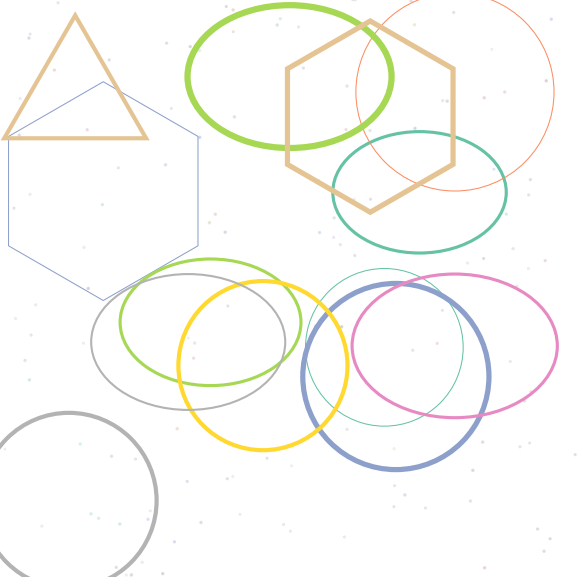[{"shape": "circle", "thickness": 0.5, "radius": 0.68, "center": [0.666, 0.398]}, {"shape": "oval", "thickness": 1.5, "radius": 0.75, "center": [0.726, 0.666]}, {"shape": "circle", "thickness": 0.5, "radius": 0.86, "center": [0.788, 0.84]}, {"shape": "hexagon", "thickness": 0.5, "radius": 0.95, "center": [0.179, 0.668]}, {"shape": "circle", "thickness": 2.5, "radius": 0.81, "center": [0.685, 0.347]}, {"shape": "oval", "thickness": 1.5, "radius": 0.89, "center": [0.787, 0.4]}, {"shape": "oval", "thickness": 1.5, "radius": 0.78, "center": [0.365, 0.441]}, {"shape": "oval", "thickness": 3, "radius": 0.88, "center": [0.501, 0.867]}, {"shape": "circle", "thickness": 2, "radius": 0.73, "center": [0.455, 0.366]}, {"shape": "triangle", "thickness": 2, "radius": 0.71, "center": [0.13, 0.831]}, {"shape": "hexagon", "thickness": 2.5, "radius": 0.83, "center": [0.641, 0.797]}, {"shape": "oval", "thickness": 1, "radius": 0.84, "center": [0.326, 0.407]}, {"shape": "circle", "thickness": 2, "radius": 0.76, "center": [0.119, 0.132]}]